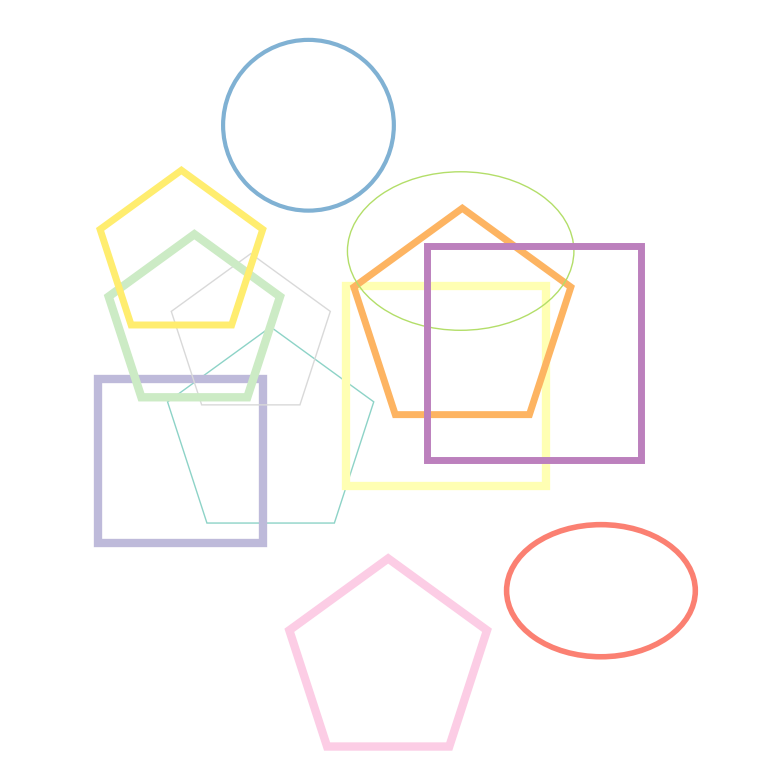[{"shape": "pentagon", "thickness": 0.5, "radius": 0.7, "center": [0.351, 0.435]}, {"shape": "square", "thickness": 3, "radius": 0.65, "center": [0.58, 0.499]}, {"shape": "square", "thickness": 3, "radius": 0.53, "center": [0.235, 0.402]}, {"shape": "oval", "thickness": 2, "radius": 0.61, "center": [0.78, 0.233]}, {"shape": "circle", "thickness": 1.5, "radius": 0.55, "center": [0.401, 0.837]}, {"shape": "pentagon", "thickness": 2.5, "radius": 0.74, "center": [0.6, 0.581]}, {"shape": "oval", "thickness": 0.5, "radius": 0.74, "center": [0.598, 0.674]}, {"shape": "pentagon", "thickness": 3, "radius": 0.67, "center": [0.504, 0.14]}, {"shape": "pentagon", "thickness": 0.5, "radius": 0.54, "center": [0.326, 0.562]}, {"shape": "square", "thickness": 2.5, "radius": 0.7, "center": [0.694, 0.542]}, {"shape": "pentagon", "thickness": 3, "radius": 0.59, "center": [0.252, 0.579]}, {"shape": "pentagon", "thickness": 2.5, "radius": 0.56, "center": [0.236, 0.668]}]